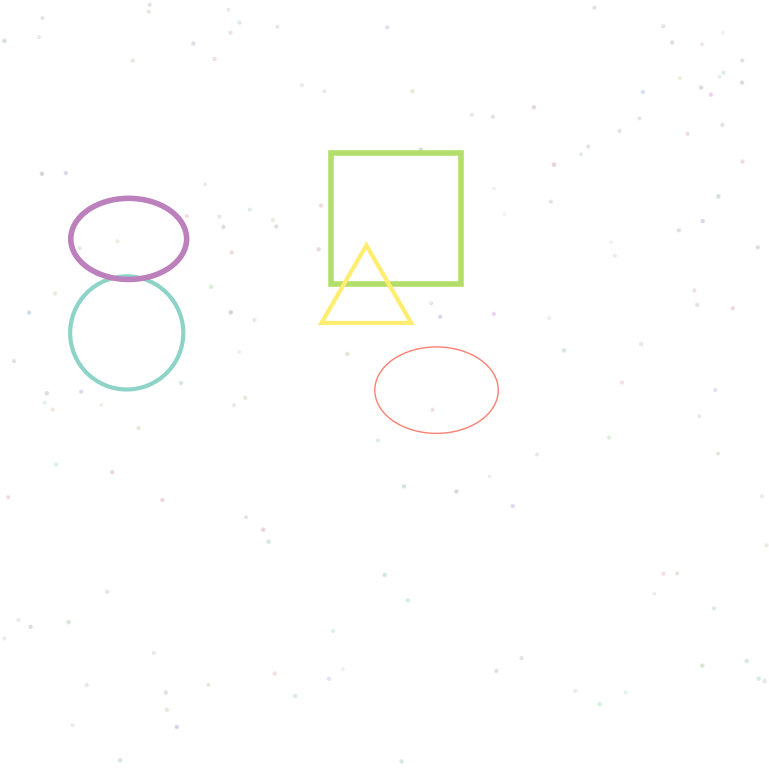[{"shape": "circle", "thickness": 1.5, "radius": 0.37, "center": [0.165, 0.568]}, {"shape": "oval", "thickness": 0.5, "radius": 0.4, "center": [0.567, 0.493]}, {"shape": "square", "thickness": 2, "radius": 0.42, "center": [0.514, 0.716]}, {"shape": "oval", "thickness": 2, "radius": 0.38, "center": [0.167, 0.69]}, {"shape": "triangle", "thickness": 1.5, "radius": 0.34, "center": [0.476, 0.614]}]